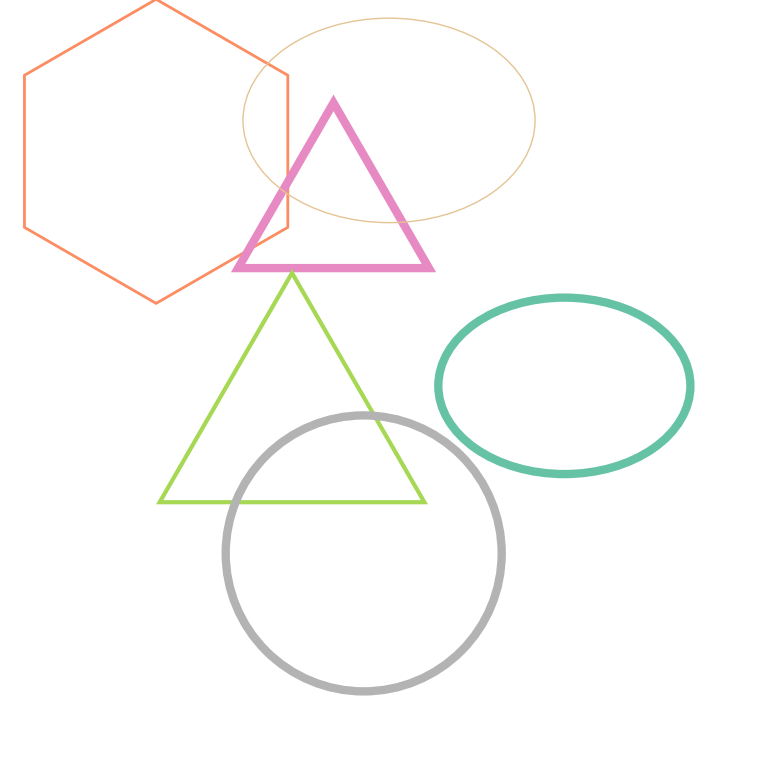[{"shape": "oval", "thickness": 3, "radius": 0.82, "center": [0.733, 0.499]}, {"shape": "hexagon", "thickness": 1, "radius": 0.99, "center": [0.203, 0.803]}, {"shape": "triangle", "thickness": 3, "radius": 0.72, "center": [0.433, 0.723]}, {"shape": "triangle", "thickness": 1.5, "radius": 0.99, "center": [0.379, 0.447]}, {"shape": "oval", "thickness": 0.5, "radius": 0.95, "center": [0.505, 0.844]}, {"shape": "circle", "thickness": 3, "radius": 0.9, "center": [0.472, 0.281]}]